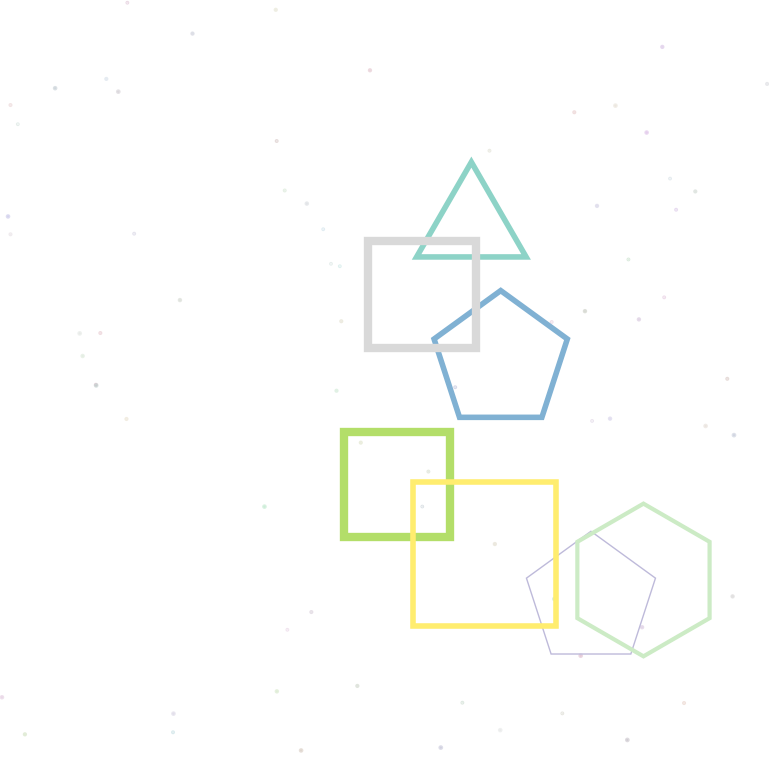[{"shape": "triangle", "thickness": 2, "radius": 0.41, "center": [0.612, 0.707]}, {"shape": "pentagon", "thickness": 0.5, "radius": 0.44, "center": [0.767, 0.222]}, {"shape": "pentagon", "thickness": 2, "radius": 0.45, "center": [0.65, 0.532]}, {"shape": "square", "thickness": 3, "radius": 0.34, "center": [0.516, 0.37]}, {"shape": "square", "thickness": 3, "radius": 0.35, "center": [0.548, 0.618]}, {"shape": "hexagon", "thickness": 1.5, "radius": 0.5, "center": [0.836, 0.247]}, {"shape": "square", "thickness": 2, "radius": 0.47, "center": [0.629, 0.281]}]